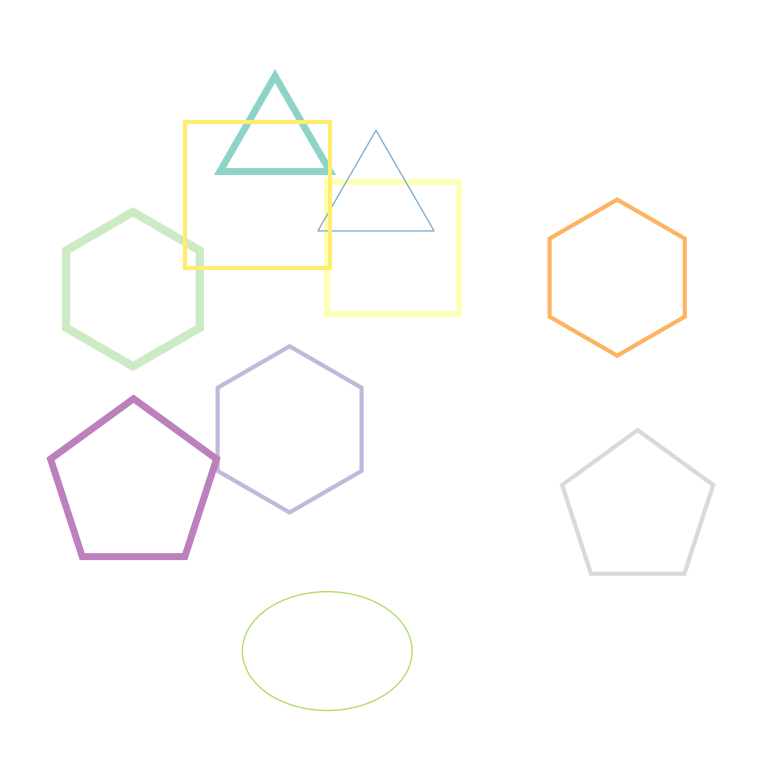[{"shape": "triangle", "thickness": 2.5, "radius": 0.41, "center": [0.357, 0.819]}, {"shape": "square", "thickness": 2, "radius": 0.43, "center": [0.511, 0.678]}, {"shape": "hexagon", "thickness": 1.5, "radius": 0.54, "center": [0.376, 0.442]}, {"shape": "triangle", "thickness": 0.5, "radius": 0.44, "center": [0.488, 0.744]}, {"shape": "hexagon", "thickness": 1.5, "radius": 0.51, "center": [0.802, 0.639]}, {"shape": "oval", "thickness": 0.5, "radius": 0.55, "center": [0.425, 0.154]}, {"shape": "pentagon", "thickness": 1.5, "radius": 0.52, "center": [0.828, 0.338]}, {"shape": "pentagon", "thickness": 2.5, "radius": 0.57, "center": [0.173, 0.369]}, {"shape": "hexagon", "thickness": 3, "radius": 0.5, "center": [0.173, 0.624]}, {"shape": "square", "thickness": 1.5, "radius": 0.47, "center": [0.335, 0.747]}]